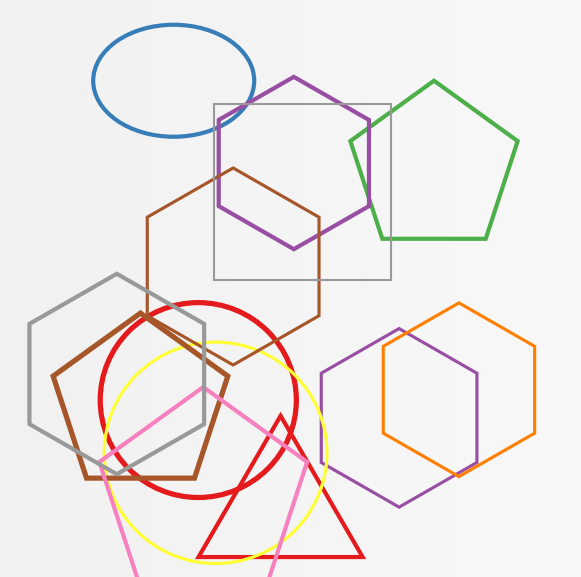[{"shape": "circle", "thickness": 2.5, "radius": 0.84, "center": [0.341, 0.306]}, {"shape": "triangle", "thickness": 2, "radius": 0.82, "center": [0.483, 0.116]}, {"shape": "oval", "thickness": 2, "radius": 0.69, "center": [0.299, 0.859]}, {"shape": "pentagon", "thickness": 2, "radius": 0.76, "center": [0.747, 0.708]}, {"shape": "hexagon", "thickness": 2, "radius": 0.75, "center": [0.506, 0.717]}, {"shape": "hexagon", "thickness": 1.5, "radius": 0.77, "center": [0.687, 0.276]}, {"shape": "hexagon", "thickness": 1.5, "radius": 0.75, "center": [0.79, 0.324]}, {"shape": "circle", "thickness": 1.5, "radius": 0.96, "center": [0.371, 0.215]}, {"shape": "hexagon", "thickness": 1.5, "radius": 0.85, "center": [0.401, 0.538]}, {"shape": "pentagon", "thickness": 2.5, "radius": 0.79, "center": [0.242, 0.299]}, {"shape": "pentagon", "thickness": 2, "radius": 0.94, "center": [0.35, 0.141]}, {"shape": "square", "thickness": 1, "radius": 0.76, "center": [0.52, 0.667]}, {"shape": "hexagon", "thickness": 2, "radius": 0.87, "center": [0.201, 0.352]}]